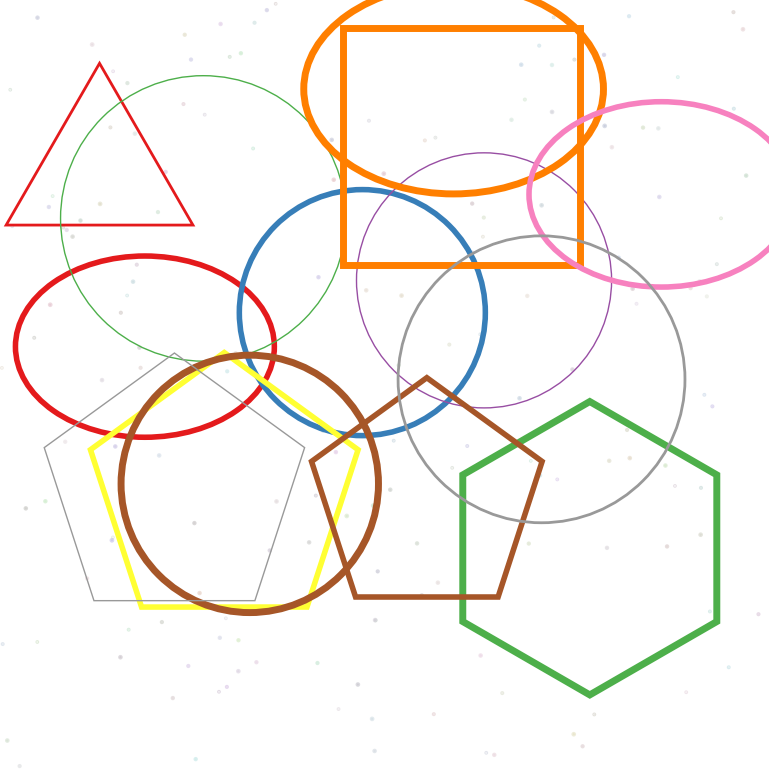[{"shape": "triangle", "thickness": 1, "radius": 0.7, "center": [0.129, 0.778]}, {"shape": "oval", "thickness": 2, "radius": 0.84, "center": [0.188, 0.55]}, {"shape": "circle", "thickness": 2, "radius": 0.8, "center": [0.471, 0.594]}, {"shape": "hexagon", "thickness": 2.5, "radius": 0.95, "center": [0.766, 0.288]}, {"shape": "circle", "thickness": 0.5, "radius": 0.93, "center": [0.264, 0.716]}, {"shape": "circle", "thickness": 0.5, "radius": 0.83, "center": [0.629, 0.636]}, {"shape": "oval", "thickness": 2.5, "radius": 0.97, "center": [0.589, 0.884]}, {"shape": "square", "thickness": 2.5, "radius": 0.77, "center": [0.599, 0.809]}, {"shape": "pentagon", "thickness": 2, "radius": 0.91, "center": [0.291, 0.359]}, {"shape": "pentagon", "thickness": 2, "radius": 0.79, "center": [0.554, 0.352]}, {"shape": "circle", "thickness": 2.5, "radius": 0.84, "center": [0.324, 0.372]}, {"shape": "oval", "thickness": 2, "radius": 0.86, "center": [0.859, 0.748]}, {"shape": "circle", "thickness": 1, "radius": 0.93, "center": [0.703, 0.507]}, {"shape": "pentagon", "thickness": 0.5, "radius": 0.89, "center": [0.227, 0.364]}]